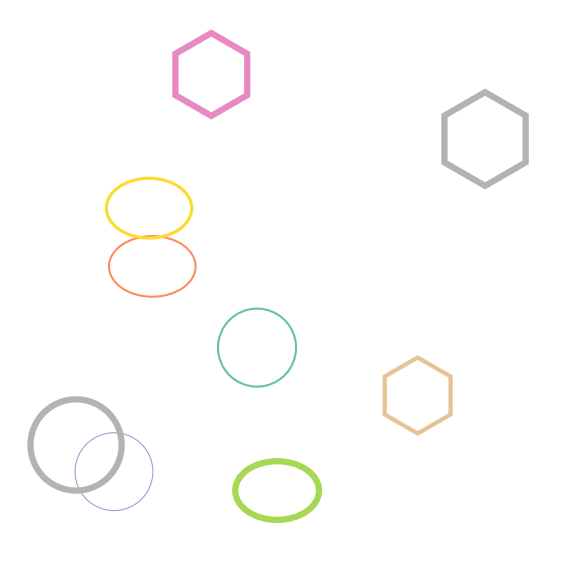[{"shape": "circle", "thickness": 1, "radius": 0.34, "center": [0.445, 0.397]}, {"shape": "oval", "thickness": 1, "radius": 0.37, "center": [0.264, 0.538]}, {"shape": "circle", "thickness": 0.5, "radius": 0.34, "center": [0.197, 0.182]}, {"shape": "hexagon", "thickness": 3, "radius": 0.36, "center": [0.366, 0.87]}, {"shape": "oval", "thickness": 3, "radius": 0.36, "center": [0.48, 0.15]}, {"shape": "oval", "thickness": 1.5, "radius": 0.37, "center": [0.258, 0.639]}, {"shape": "hexagon", "thickness": 2, "radius": 0.33, "center": [0.723, 0.314]}, {"shape": "circle", "thickness": 3, "radius": 0.39, "center": [0.132, 0.229]}, {"shape": "hexagon", "thickness": 3, "radius": 0.41, "center": [0.84, 0.758]}]